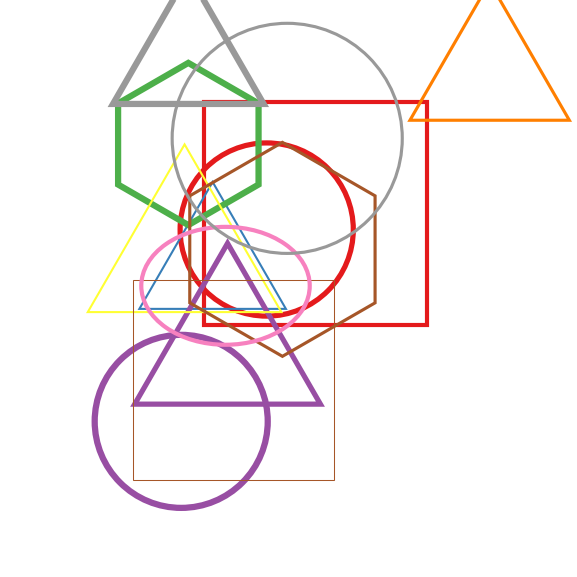[{"shape": "circle", "thickness": 2.5, "radius": 0.75, "center": [0.462, 0.602]}, {"shape": "square", "thickness": 2, "radius": 0.96, "center": [0.547, 0.629]}, {"shape": "triangle", "thickness": 1, "radius": 0.73, "center": [0.368, 0.538]}, {"shape": "hexagon", "thickness": 3, "radius": 0.7, "center": [0.326, 0.75]}, {"shape": "circle", "thickness": 3, "radius": 0.75, "center": [0.314, 0.27]}, {"shape": "triangle", "thickness": 2.5, "radius": 0.93, "center": [0.394, 0.392]}, {"shape": "triangle", "thickness": 1.5, "radius": 0.8, "center": [0.848, 0.871]}, {"shape": "triangle", "thickness": 1, "radius": 0.97, "center": [0.32, 0.555]}, {"shape": "square", "thickness": 0.5, "radius": 0.87, "center": [0.405, 0.341]}, {"shape": "hexagon", "thickness": 1.5, "radius": 0.93, "center": [0.489, 0.567]}, {"shape": "oval", "thickness": 2, "radius": 0.73, "center": [0.39, 0.504]}, {"shape": "triangle", "thickness": 3, "radius": 0.75, "center": [0.326, 0.894]}, {"shape": "circle", "thickness": 1.5, "radius": 1.0, "center": [0.497, 0.76]}]